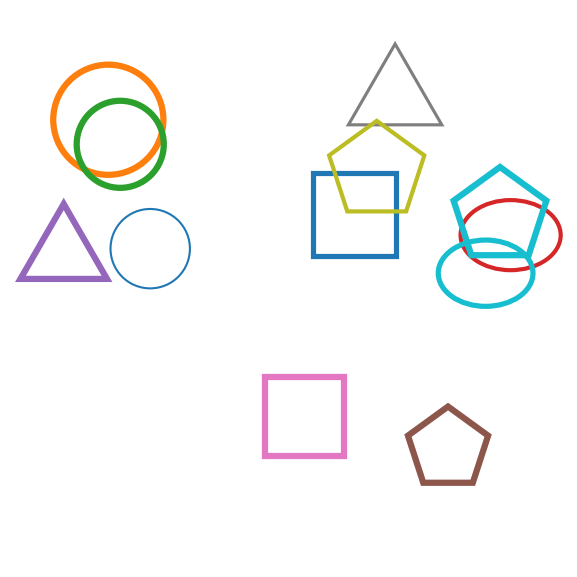[{"shape": "circle", "thickness": 1, "radius": 0.34, "center": [0.26, 0.569]}, {"shape": "square", "thickness": 2.5, "radius": 0.36, "center": [0.614, 0.628]}, {"shape": "circle", "thickness": 3, "radius": 0.48, "center": [0.188, 0.792]}, {"shape": "circle", "thickness": 3, "radius": 0.38, "center": [0.208, 0.749]}, {"shape": "oval", "thickness": 2, "radius": 0.43, "center": [0.884, 0.592]}, {"shape": "triangle", "thickness": 3, "radius": 0.43, "center": [0.11, 0.559]}, {"shape": "pentagon", "thickness": 3, "radius": 0.36, "center": [0.776, 0.222]}, {"shape": "square", "thickness": 3, "radius": 0.34, "center": [0.527, 0.278]}, {"shape": "triangle", "thickness": 1.5, "radius": 0.47, "center": [0.684, 0.83]}, {"shape": "pentagon", "thickness": 2, "radius": 0.43, "center": [0.652, 0.703]}, {"shape": "oval", "thickness": 2.5, "radius": 0.41, "center": [0.841, 0.526]}, {"shape": "pentagon", "thickness": 3, "radius": 0.42, "center": [0.866, 0.626]}]